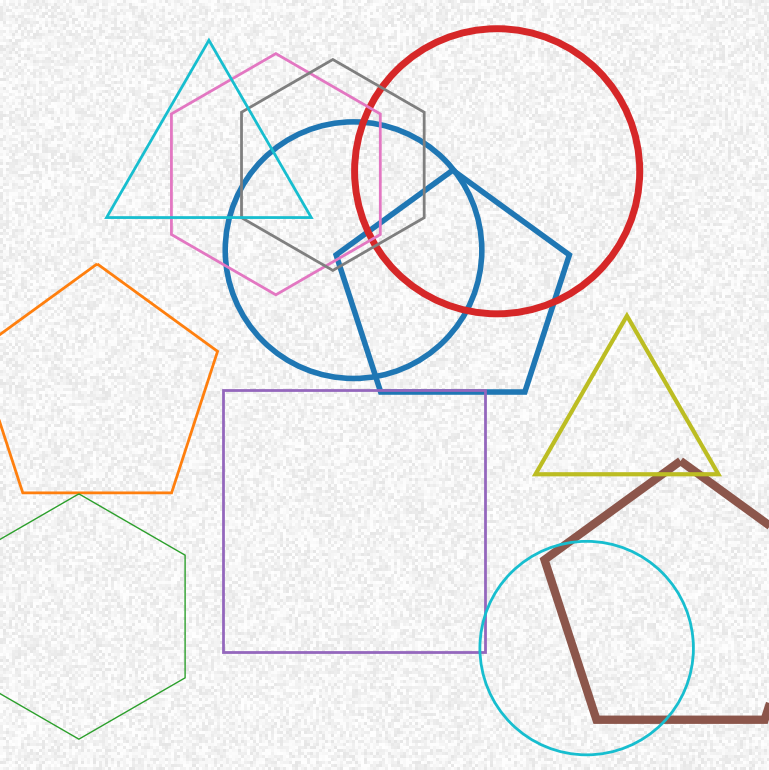[{"shape": "circle", "thickness": 2, "radius": 0.83, "center": [0.459, 0.675]}, {"shape": "pentagon", "thickness": 2, "radius": 0.8, "center": [0.588, 0.62]}, {"shape": "pentagon", "thickness": 1, "radius": 0.82, "center": [0.126, 0.493]}, {"shape": "hexagon", "thickness": 0.5, "radius": 0.8, "center": [0.102, 0.199]}, {"shape": "circle", "thickness": 2.5, "radius": 0.93, "center": [0.646, 0.778]}, {"shape": "square", "thickness": 1, "radius": 0.85, "center": [0.46, 0.324]}, {"shape": "pentagon", "thickness": 3, "radius": 0.93, "center": [0.884, 0.216]}, {"shape": "hexagon", "thickness": 1, "radius": 0.78, "center": [0.358, 0.774]}, {"shape": "hexagon", "thickness": 1, "radius": 0.68, "center": [0.432, 0.786]}, {"shape": "triangle", "thickness": 1.5, "radius": 0.69, "center": [0.814, 0.453]}, {"shape": "circle", "thickness": 1, "radius": 0.69, "center": [0.762, 0.158]}, {"shape": "triangle", "thickness": 1, "radius": 0.77, "center": [0.271, 0.794]}]